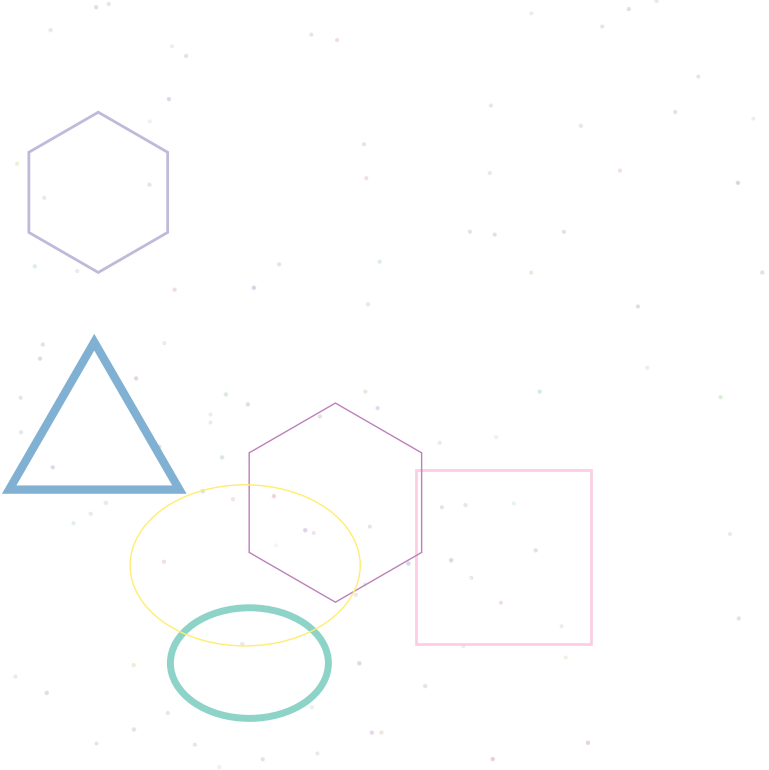[{"shape": "oval", "thickness": 2.5, "radius": 0.51, "center": [0.324, 0.139]}, {"shape": "hexagon", "thickness": 1, "radius": 0.52, "center": [0.128, 0.75]}, {"shape": "triangle", "thickness": 3, "radius": 0.64, "center": [0.122, 0.428]}, {"shape": "square", "thickness": 1, "radius": 0.57, "center": [0.654, 0.276]}, {"shape": "hexagon", "thickness": 0.5, "radius": 0.65, "center": [0.436, 0.347]}, {"shape": "oval", "thickness": 0.5, "radius": 0.75, "center": [0.318, 0.266]}]